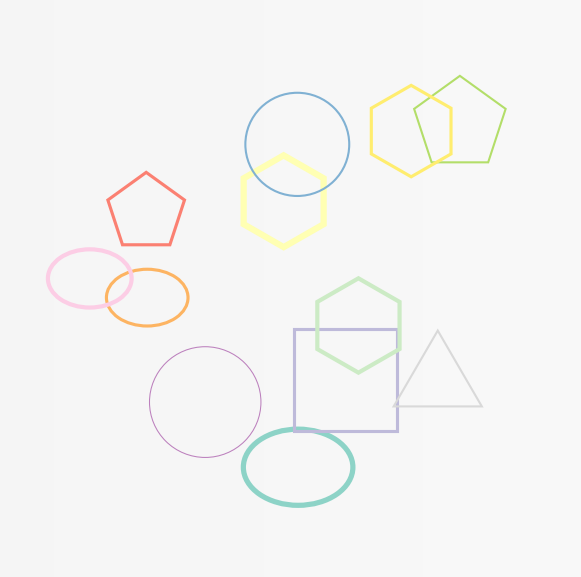[{"shape": "oval", "thickness": 2.5, "radius": 0.47, "center": [0.513, 0.19]}, {"shape": "hexagon", "thickness": 3, "radius": 0.4, "center": [0.488, 0.651]}, {"shape": "square", "thickness": 1.5, "radius": 0.44, "center": [0.594, 0.341]}, {"shape": "pentagon", "thickness": 1.5, "radius": 0.35, "center": [0.251, 0.631]}, {"shape": "circle", "thickness": 1, "radius": 0.45, "center": [0.511, 0.749]}, {"shape": "oval", "thickness": 1.5, "radius": 0.35, "center": [0.253, 0.484]}, {"shape": "pentagon", "thickness": 1, "radius": 0.41, "center": [0.791, 0.785]}, {"shape": "oval", "thickness": 2, "radius": 0.36, "center": [0.154, 0.517]}, {"shape": "triangle", "thickness": 1, "radius": 0.44, "center": [0.753, 0.339]}, {"shape": "circle", "thickness": 0.5, "radius": 0.48, "center": [0.353, 0.303]}, {"shape": "hexagon", "thickness": 2, "radius": 0.41, "center": [0.617, 0.436]}, {"shape": "hexagon", "thickness": 1.5, "radius": 0.4, "center": [0.707, 0.772]}]